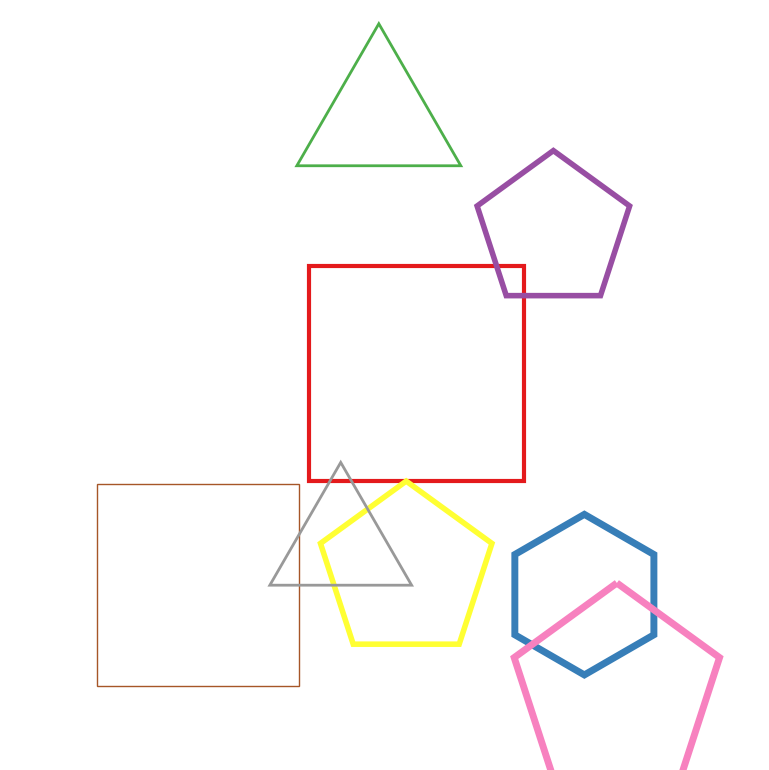[{"shape": "square", "thickness": 1.5, "radius": 0.7, "center": [0.541, 0.515]}, {"shape": "hexagon", "thickness": 2.5, "radius": 0.52, "center": [0.759, 0.228]}, {"shape": "triangle", "thickness": 1, "radius": 0.61, "center": [0.492, 0.846]}, {"shape": "pentagon", "thickness": 2, "radius": 0.52, "center": [0.719, 0.7]}, {"shape": "pentagon", "thickness": 2, "radius": 0.59, "center": [0.528, 0.258]}, {"shape": "square", "thickness": 0.5, "radius": 0.65, "center": [0.257, 0.24]}, {"shape": "pentagon", "thickness": 2.5, "radius": 0.7, "center": [0.801, 0.103]}, {"shape": "triangle", "thickness": 1, "radius": 0.53, "center": [0.442, 0.293]}]